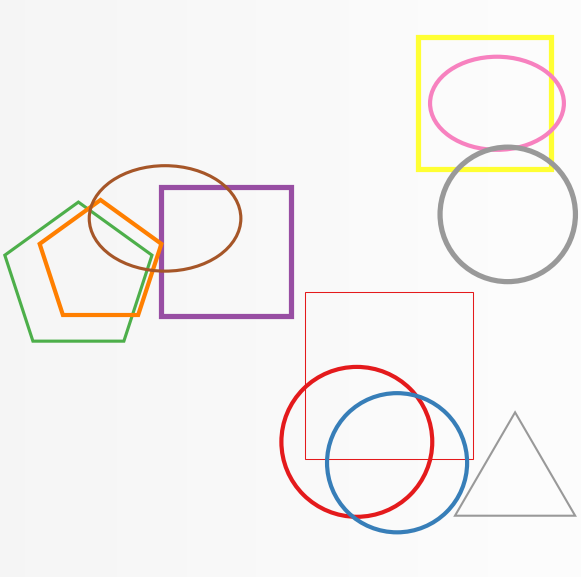[{"shape": "circle", "thickness": 2, "radius": 0.65, "center": [0.614, 0.234]}, {"shape": "square", "thickness": 0.5, "radius": 0.72, "center": [0.67, 0.349]}, {"shape": "circle", "thickness": 2, "radius": 0.6, "center": [0.683, 0.198]}, {"shape": "pentagon", "thickness": 1.5, "radius": 0.67, "center": [0.135, 0.516]}, {"shape": "square", "thickness": 2.5, "radius": 0.56, "center": [0.389, 0.564]}, {"shape": "pentagon", "thickness": 2, "radius": 0.55, "center": [0.173, 0.543]}, {"shape": "square", "thickness": 2.5, "radius": 0.57, "center": [0.834, 0.82]}, {"shape": "oval", "thickness": 1.5, "radius": 0.65, "center": [0.284, 0.621]}, {"shape": "oval", "thickness": 2, "radius": 0.58, "center": [0.855, 0.82]}, {"shape": "triangle", "thickness": 1, "radius": 0.6, "center": [0.886, 0.166]}, {"shape": "circle", "thickness": 2.5, "radius": 0.58, "center": [0.874, 0.628]}]